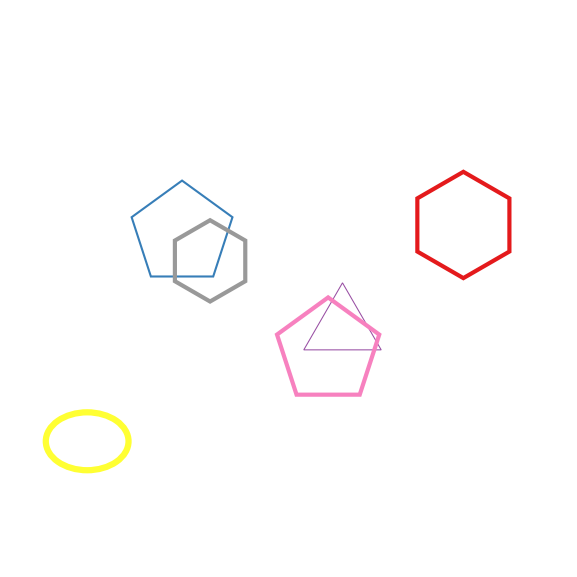[{"shape": "hexagon", "thickness": 2, "radius": 0.46, "center": [0.802, 0.61]}, {"shape": "pentagon", "thickness": 1, "radius": 0.46, "center": [0.315, 0.595]}, {"shape": "triangle", "thickness": 0.5, "radius": 0.39, "center": [0.593, 0.432]}, {"shape": "oval", "thickness": 3, "radius": 0.36, "center": [0.151, 0.235]}, {"shape": "pentagon", "thickness": 2, "radius": 0.47, "center": [0.568, 0.391]}, {"shape": "hexagon", "thickness": 2, "radius": 0.35, "center": [0.364, 0.547]}]